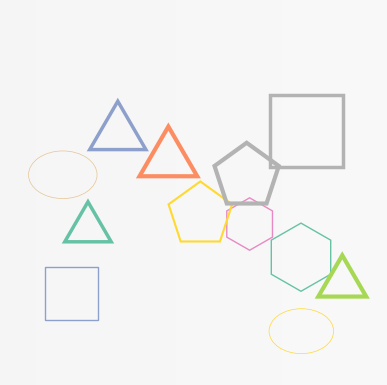[{"shape": "triangle", "thickness": 2.5, "radius": 0.35, "center": [0.227, 0.407]}, {"shape": "hexagon", "thickness": 1, "radius": 0.44, "center": [0.777, 0.332]}, {"shape": "triangle", "thickness": 3, "radius": 0.43, "center": [0.434, 0.585]}, {"shape": "triangle", "thickness": 2.5, "radius": 0.42, "center": [0.304, 0.653]}, {"shape": "square", "thickness": 1, "radius": 0.34, "center": [0.185, 0.238]}, {"shape": "hexagon", "thickness": 1, "radius": 0.34, "center": [0.644, 0.418]}, {"shape": "triangle", "thickness": 3, "radius": 0.36, "center": [0.883, 0.265]}, {"shape": "oval", "thickness": 0.5, "radius": 0.42, "center": [0.778, 0.14]}, {"shape": "pentagon", "thickness": 1.5, "radius": 0.43, "center": [0.517, 0.443]}, {"shape": "oval", "thickness": 0.5, "radius": 0.44, "center": [0.162, 0.546]}, {"shape": "pentagon", "thickness": 3, "radius": 0.44, "center": [0.637, 0.542]}, {"shape": "square", "thickness": 2.5, "radius": 0.47, "center": [0.791, 0.661]}]